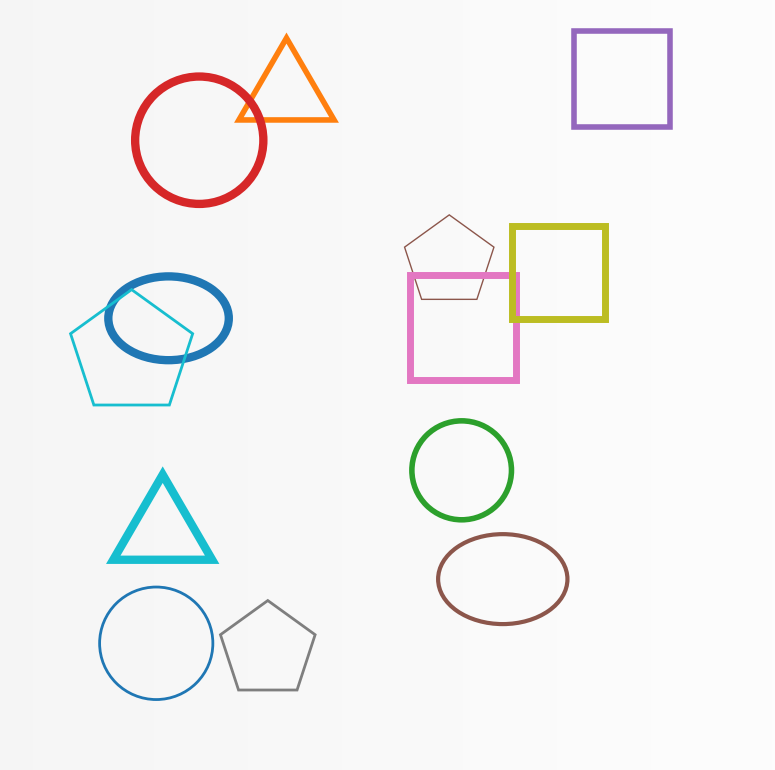[{"shape": "circle", "thickness": 1, "radius": 0.37, "center": [0.202, 0.165]}, {"shape": "oval", "thickness": 3, "radius": 0.39, "center": [0.217, 0.587]}, {"shape": "triangle", "thickness": 2, "radius": 0.35, "center": [0.37, 0.88]}, {"shape": "circle", "thickness": 2, "radius": 0.32, "center": [0.596, 0.389]}, {"shape": "circle", "thickness": 3, "radius": 0.41, "center": [0.257, 0.818]}, {"shape": "square", "thickness": 2, "radius": 0.31, "center": [0.802, 0.897]}, {"shape": "oval", "thickness": 1.5, "radius": 0.42, "center": [0.649, 0.248]}, {"shape": "pentagon", "thickness": 0.5, "radius": 0.3, "center": [0.58, 0.66]}, {"shape": "square", "thickness": 2.5, "radius": 0.34, "center": [0.597, 0.574]}, {"shape": "pentagon", "thickness": 1, "radius": 0.32, "center": [0.346, 0.156]}, {"shape": "square", "thickness": 2.5, "radius": 0.3, "center": [0.721, 0.646]}, {"shape": "pentagon", "thickness": 1, "radius": 0.41, "center": [0.17, 0.541]}, {"shape": "triangle", "thickness": 3, "radius": 0.37, "center": [0.21, 0.31]}]